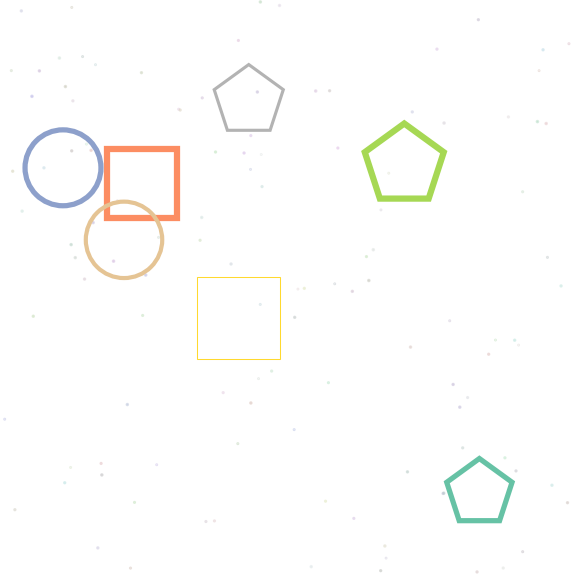[{"shape": "pentagon", "thickness": 2.5, "radius": 0.3, "center": [0.83, 0.146]}, {"shape": "square", "thickness": 3, "radius": 0.3, "center": [0.246, 0.682]}, {"shape": "circle", "thickness": 2.5, "radius": 0.33, "center": [0.109, 0.709]}, {"shape": "pentagon", "thickness": 3, "radius": 0.36, "center": [0.7, 0.713]}, {"shape": "square", "thickness": 0.5, "radius": 0.36, "center": [0.413, 0.448]}, {"shape": "circle", "thickness": 2, "radius": 0.33, "center": [0.215, 0.584]}, {"shape": "pentagon", "thickness": 1.5, "radius": 0.31, "center": [0.431, 0.824]}]